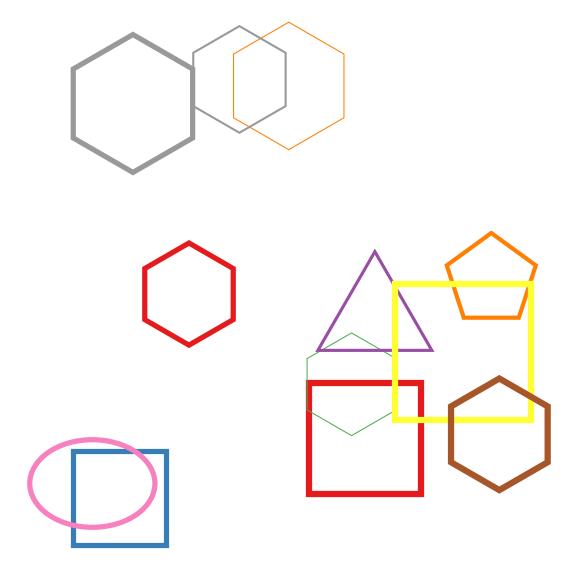[{"shape": "hexagon", "thickness": 2.5, "radius": 0.44, "center": [0.327, 0.49]}, {"shape": "square", "thickness": 3, "radius": 0.48, "center": [0.632, 0.24]}, {"shape": "square", "thickness": 2.5, "radius": 0.41, "center": [0.207, 0.137]}, {"shape": "hexagon", "thickness": 0.5, "radius": 0.44, "center": [0.609, 0.334]}, {"shape": "triangle", "thickness": 1.5, "radius": 0.57, "center": [0.649, 0.449]}, {"shape": "pentagon", "thickness": 2, "radius": 0.41, "center": [0.851, 0.515]}, {"shape": "hexagon", "thickness": 0.5, "radius": 0.55, "center": [0.5, 0.85]}, {"shape": "square", "thickness": 3, "radius": 0.59, "center": [0.802, 0.389]}, {"shape": "hexagon", "thickness": 3, "radius": 0.48, "center": [0.865, 0.247]}, {"shape": "oval", "thickness": 2.5, "radius": 0.54, "center": [0.16, 0.162]}, {"shape": "hexagon", "thickness": 1, "radius": 0.46, "center": [0.415, 0.862]}, {"shape": "hexagon", "thickness": 2.5, "radius": 0.6, "center": [0.23, 0.82]}]